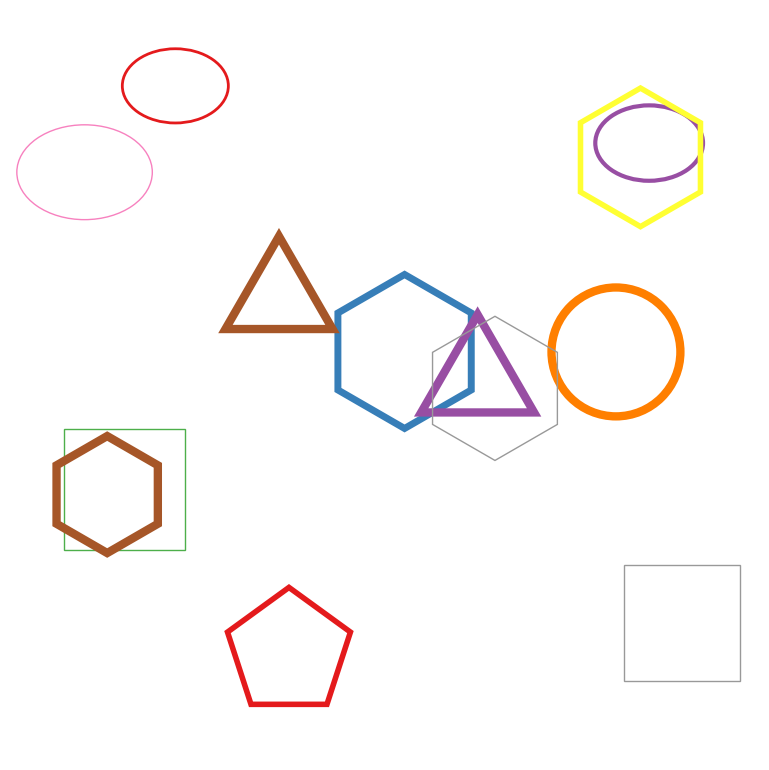[{"shape": "pentagon", "thickness": 2, "radius": 0.42, "center": [0.375, 0.153]}, {"shape": "oval", "thickness": 1, "radius": 0.34, "center": [0.228, 0.888]}, {"shape": "hexagon", "thickness": 2.5, "radius": 0.5, "center": [0.525, 0.544]}, {"shape": "square", "thickness": 0.5, "radius": 0.39, "center": [0.162, 0.365]}, {"shape": "oval", "thickness": 1.5, "radius": 0.35, "center": [0.843, 0.814]}, {"shape": "triangle", "thickness": 3, "radius": 0.42, "center": [0.62, 0.507]}, {"shape": "circle", "thickness": 3, "radius": 0.42, "center": [0.8, 0.543]}, {"shape": "hexagon", "thickness": 2, "radius": 0.45, "center": [0.832, 0.796]}, {"shape": "hexagon", "thickness": 3, "radius": 0.38, "center": [0.139, 0.358]}, {"shape": "triangle", "thickness": 3, "radius": 0.4, "center": [0.362, 0.613]}, {"shape": "oval", "thickness": 0.5, "radius": 0.44, "center": [0.11, 0.776]}, {"shape": "square", "thickness": 0.5, "radius": 0.38, "center": [0.885, 0.191]}, {"shape": "hexagon", "thickness": 0.5, "radius": 0.47, "center": [0.643, 0.496]}]